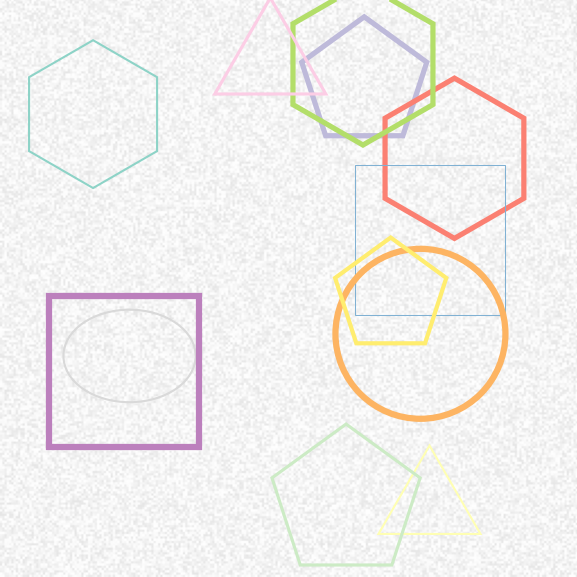[{"shape": "hexagon", "thickness": 1, "radius": 0.64, "center": [0.161, 0.802]}, {"shape": "triangle", "thickness": 1, "radius": 0.51, "center": [0.744, 0.126]}, {"shape": "pentagon", "thickness": 2.5, "radius": 0.57, "center": [0.631, 0.856]}, {"shape": "hexagon", "thickness": 2.5, "radius": 0.69, "center": [0.787, 0.725]}, {"shape": "square", "thickness": 0.5, "radius": 0.65, "center": [0.745, 0.584]}, {"shape": "circle", "thickness": 3, "radius": 0.74, "center": [0.728, 0.421]}, {"shape": "hexagon", "thickness": 2.5, "radius": 0.7, "center": [0.629, 0.888]}, {"shape": "triangle", "thickness": 1.5, "radius": 0.55, "center": [0.468, 0.892]}, {"shape": "oval", "thickness": 1, "radius": 0.57, "center": [0.224, 0.383]}, {"shape": "square", "thickness": 3, "radius": 0.65, "center": [0.215, 0.356]}, {"shape": "pentagon", "thickness": 1.5, "radius": 0.67, "center": [0.599, 0.13]}, {"shape": "pentagon", "thickness": 2, "radius": 0.51, "center": [0.677, 0.487]}]